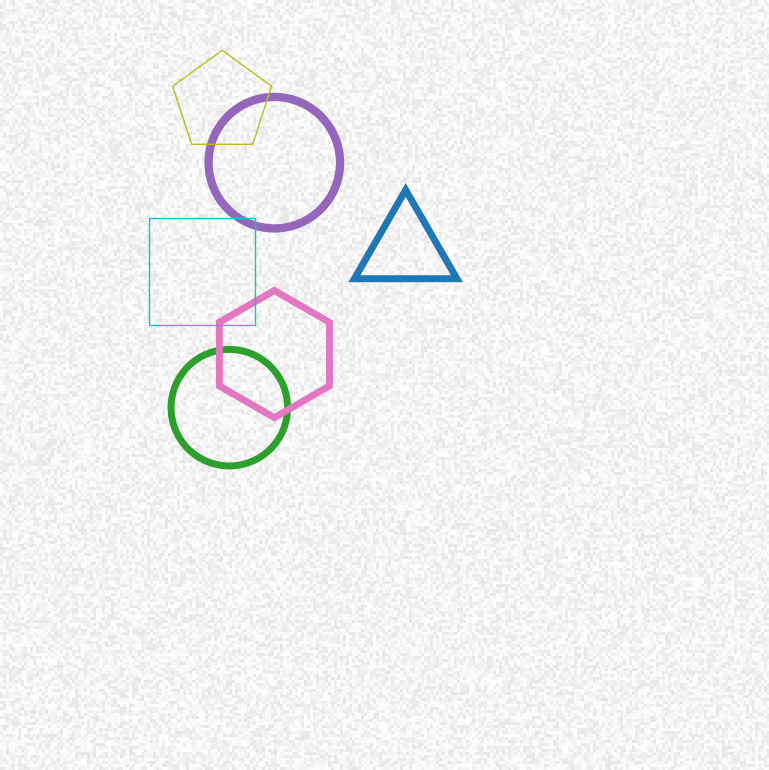[{"shape": "triangle", "thickness": 2.5, "radius": 0.38, "center": [0.527, 0.676]}, {"shape": "circle", "thickness": 2.5, "radius": 0.38, "center": [0.298, 0.471]}, {"shape": "circle", "thickness": 3, "radius": 0.43, "center": [0.356, 0.789]}, {"shape": "hexagon", "thickness": 2.5, "radius": 0.41, "center": [0.356, 0.54]}, {"shape": "pentagon", "thickness": 0.5, "radius": 0.34, "center": [0.289, 0.867]}, {"shape": "square", "thickness": 0.5, "radius": 0.35, "center": [0.262, 0.648]}]